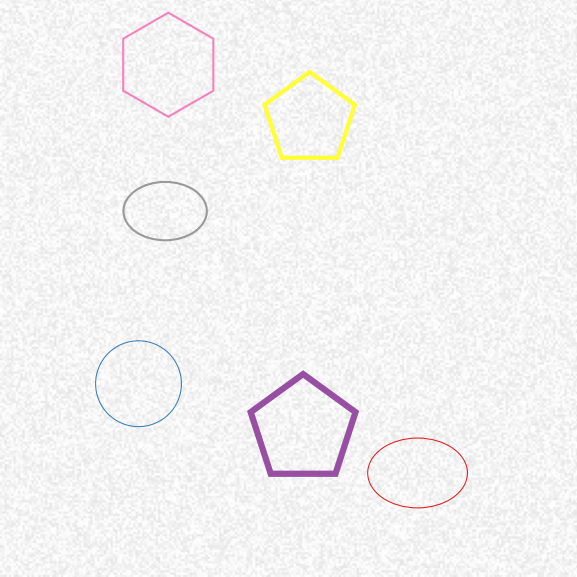[{"shape": "oval", "thickness": 0.5, "radius": 0.43, "center": [0.723, 0.18]}, {"shape": "circle", "thickness": 0.5, "radius": 0.37, "center": [0.24, 0.335]}, {"shape": "pentagon", "thickness": 3, "radius": 0.48, "center": [0.525, 0.256]}, {"shape": "pentagon", "thickness": 2, "radius": 0.41, "center": [0.536, 0.792]}, {"shape": "hexagon", "thickness": 1, "radius": 0.45, "center": [0.291, 0.887]}, {"shape": "oval", "thickness": 1, "radius": 0.36, "center": [0.286, 0.634]}]